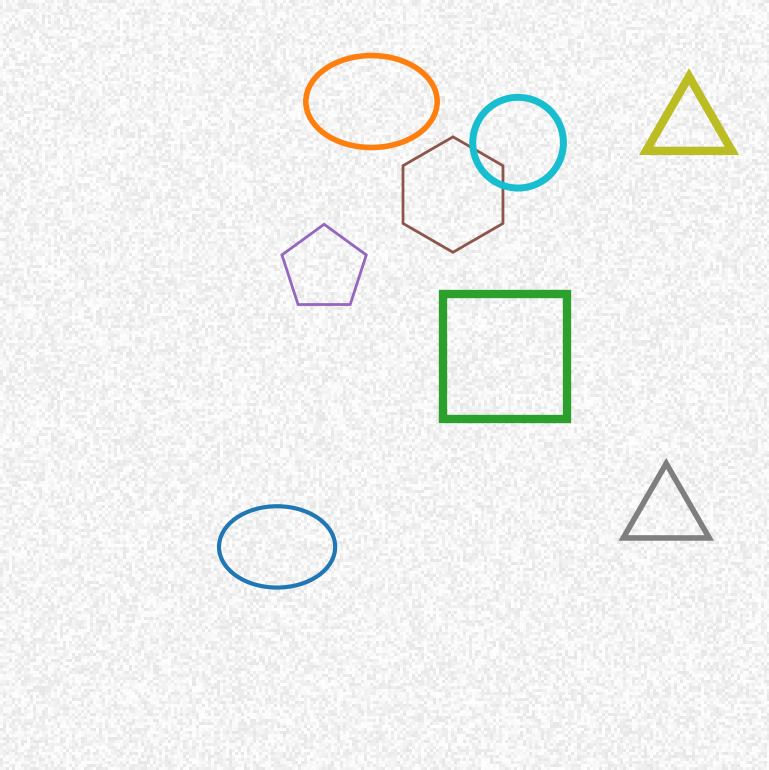[{"shape": "oval", "thickness": 1.5, "radius": 0.38, "center": [0.36, 0.29]}, {"shape": "oval", "thickness": 2, "radius": 0.43, "center": [0.482, 0.868]}, {"shape": "square", "thickness": 3, "radius": 0.4, "center": [0.656, 0.537]}, {"shape": "pentagon", "thickness": 1, "radius": 0.29, "center": [0.421, 0.651]}, {"shape": "hexagon", "thickness": 1, "radius": 0.37, "center": [0.588, 0.747]}, {"shape": "triangle", "thickness": 2, "radius": 0.32, "center": [0.865, 0.334]}, {"shape": "triangle", "thickness": 3, "radius": 0.32, "center": [0.895, 0.836]}, {"shape": "circle", "thickness": 2.5, "radius": 0.29, "center": [0.673, 0.815]}]